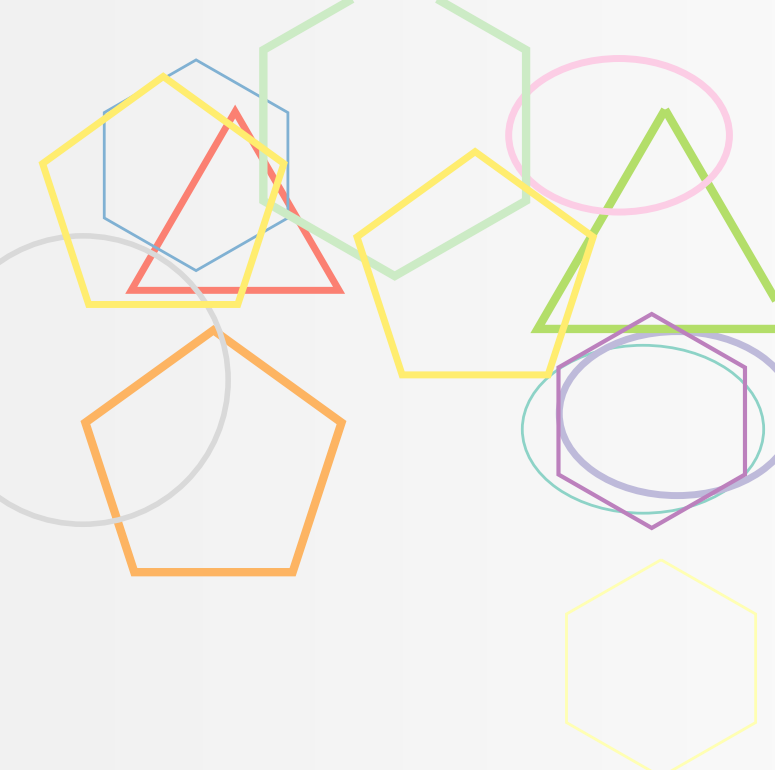[{"shape": "oval", "thickness": 1, "radius": 0.78, "center": [0.83, 0.443]}, {"shape": "hexagon", "thickness": 1, "radius": 0.7, "center": [0.853, 0.132]}, {"shape": "oval", "thickness": 2.5, "radius": 0.76, "center": [0.874, 0.463]}, {"shape": "triangle", "thickness": 2.5, "radius": 0.77, "center": [0.303, 0.7]}, {"shape": "hexagon", "thickness": 1, "radius": 0.68, "center": [0.253, 0.785]}, {"shape": "pentagon", "thickness": 3, "radius": 0.87, "center": [0.275, 0.397]}, {"shape": "triangle", "thickness": 3, "radius": 0.95, "center": [0.858, 0.668]}, {"shape": "oval", "thickness": 2.5, "radius": 0.71, "center": [0.799, 0.824]}, {"shape": "circle", "thickness": 2, "radius": 0.94, "center": [0.107, 0.506]}, {"shape": "hexagon", "thickness": 1.5, "radius": 0.69, "center": [0.841, 0.453]}, {"shape": "hexagon", "thickness": 3, "radius": 0.98, "center": [0.509, 0.837]}, {"shape": "pentagon", "thickness": 2.5, "radius": 0.8, "center": [0.613, 0.643]}, {"shape": "pentagon", "thickness": 2.5, "radius": 0.82, "center": [0.211, 0.737]}]